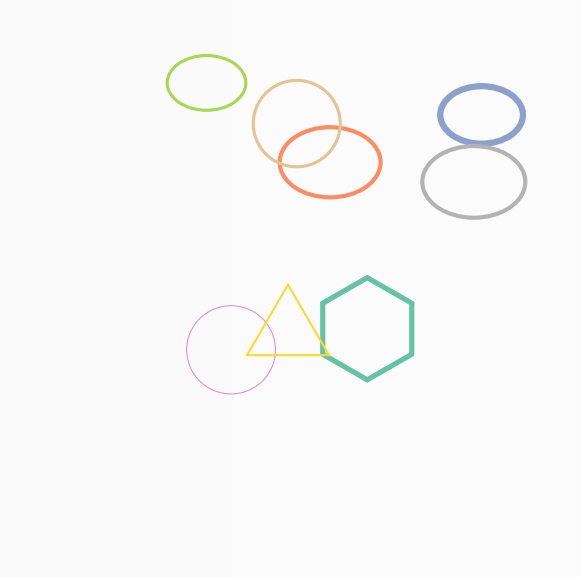[{"shape": "hexagon", "thickness": 2.5, "radius": 0.44, "center": [0.632, 0.43]}, {"shape": "oval", "thickness": 2, "radius": 0.43, "center": [0.568, 0.718]}, {"shape": "oval", "thickness": 3, "radius": 0.36, "center": [0.829, 0.8]}, {"shape": "circle", "thickness": 0.5, "radius": 0.38, "center": [0.398, 0.393]}, {"shape": "oval", "thickness": 1.5, "radius": 0.34, "center": [0.355, 0.856]}, {"shape": "triangle", "thickness": 1, "radius": 0.41, "center": [0.496, 0.425]}, {"shape": "circle", "thickness": 1.5, "radius": 0.37, "center": [0.51, 0.785]}, {"shape": "oval", "thickness": 2, "radius": 0.44, "center": [0.815, 0.684]}]